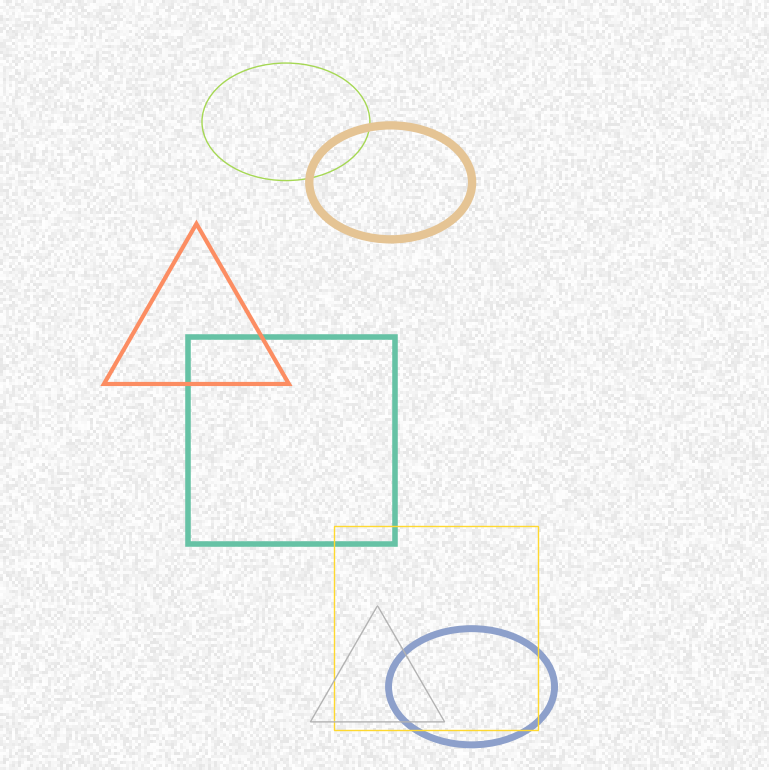[{"shape": "square", "thickness": 2, "radius": 0.67, "center": [0.378, 0.428]}, {"shape": "triangle", "thickness": 1.5, "radius": 0.69, "center": [0.255, 0.571]}, {"shape": "oval", "thickness": 2.5, "radius": 0.54, "center": [0.612, 0.108]}, {"shape": "oval", "thickness": 0.5, "radius": 0.55, "center": [0.371, 0.842]}, {"shape": "square", "thickness": 0.5, "radius": 0.66, "center": [0.566, 0.184]}, {"shape": "oval", "thickness": 3, "radius": 0.53, "center": [0.507, 0.763]}, {"shape": "triangle", "thickness": 0.5, "radius": 0.5, "center": [0.49, 0.113]}]